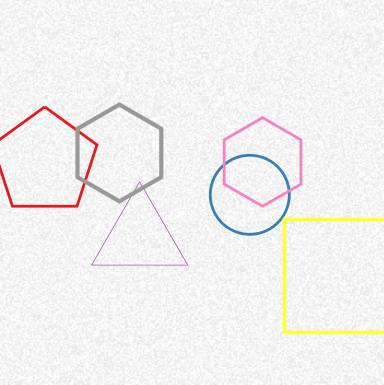[{"shape": "pentagon", "thickness": 2, "radius": 0.71, "center": [0.116, 0.58]}, {"shape": "circle", "thickness": 2, "radius": 0.51, "center": [0.649, 0.494]}, {"shape": "triangle", "thickness": 0.5, "radius": 0.72, "center": [0.363, 0.384]}, {"shape": "square", "thickness": 2.5, "radius": 0.74, "center": [0.884, 0.284]}, {"shape": "hexagon", "thickness": 2, "radius": 0.58, "center": [0.682, 0.579]}, {"shape": "hexagon", "thickness": 3, "radius": 0.63, "center": [0.31, 0.603]}]